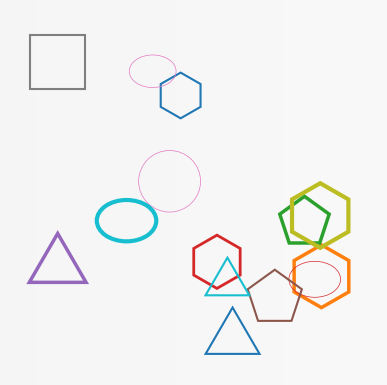[{"shape": "triangle", "thickness": 1.5, "radius": 0.4, "center": [0.6, 0.121]}, {"shape": "hexagon", "thickness": 1.5, "radius": 0.3, "center": [0.466, 0.752]}, {"shape": "hexagon", "thickness": 2.5, "radius": 0.41, "center": [0.83, 0.282]}, {"shape": "pentagon", "thickness": 2.5, "radius": 0.33, "center": [0.786, 0.423]}, {"shape": "oval", "thickness": 0.5, "radius": 0.33, "center": [0.812, 0.275]}, {"shape": "hexagon", "thickness": 2, "radius": 0.35, "center": [0.56, 0.32]}, {"shape": "triangle", "thickness": 2.5, "radius": 0.42, "center": [0.149, 0.309]}, {"shape": "pentagon", "thickness": 1.5, "radius": 0.37, "center": [0.709, 0.226]}, {"shape": "oval", "thickness": 0.5, "radius": 0.3, "center": [0.394, 0.815]}, {"shape": "circle", "thickness": 0.5, "radius": 0.4, "center": [0.438, 0.529]}, {"shape": "square", "thickness": 1.5, "radius": 0.35, "center": [0.148, 0.84]}, {"shape": "hexagon", "thickness": 3, "radius": 0.42, "center": [0.826, 0.44]}, {"shape": "triangle", "thickness": 1.5, "radius": 0.33, "center": [0.587, 0.266]}, {"shape": "oval", "thickness": 3, "radius": 0.38, "center": [0.327, 0.427]}]